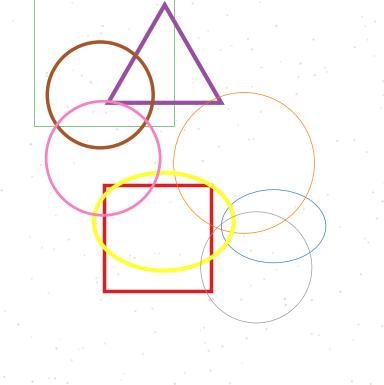[{"shape": "square", "thickness": 2.5, "radius": 0.69, "center": [0.409, 0.382]}, {"shape": "oval", "thickness": 0.5, "radius": 0.68, "center": [0.711, 0.412]}, {"shape": "square", "thickness": 0.5, "radius": 0.91, "center": [0.271, 0.855]}, {"shape": "triangle", "thickness": 3, "radius": 0.85, "center": [0.428, 0.818]}, {"shape": "circle", "thickness": 0.5, "radius": 0.91, "center": [0.634, 0.577]}, {"shape": "oval", "thickness": 3, "radius": 0.91, "center": [0.425, 0.424]}, {"shape": "circle", "thickness": 2.5, "radius": 0.69, "center": [0.26, 0.753]}, {"shape": "circle", "thickness": 2, "radius": 0.74, "center": [0.268, 0.589]}, {"shape": "circle", "thickness": 0.5, "radius": 0.72, "center": [0.666, 0.306]}]